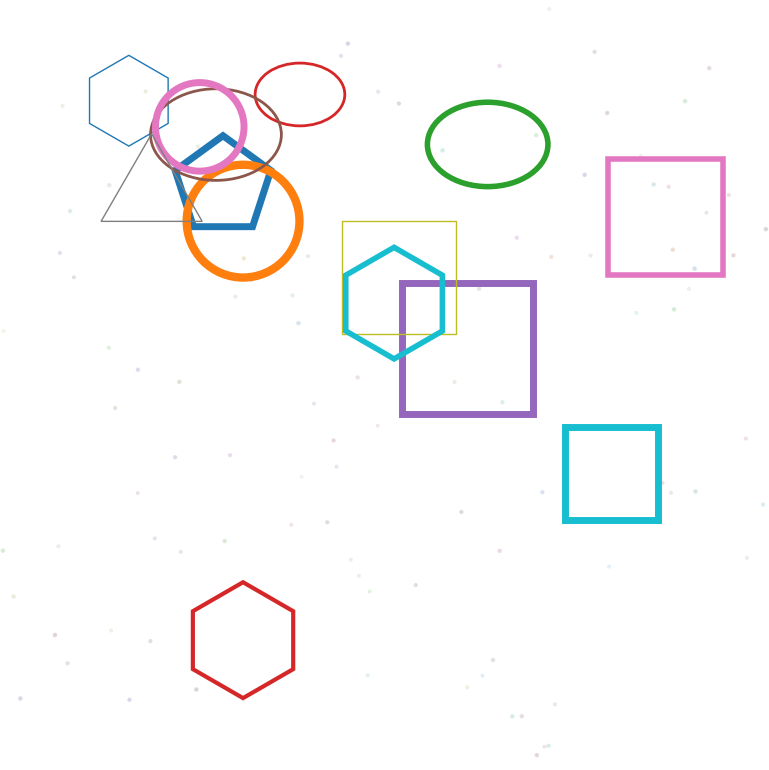[{"shape": "pentagon", "thickness": 2.5, "radius": 0.33, "center": [0.29, 0.758]}, {"shape": "hexagon", "thickness": 0.5, "radius": 0.29, "center": [0.167, 0.869]}, {"shape": "circle", "thickness": 3, "radius": 0.37, "center": [0.316, 0.713]}, {"shape": "oval", "thickness": 2, "radius": 0.39, "center": [0.633, 0.812]}, {"shape": "hexagon", "thickness": 1.5, "radius": 0.38, "center": [0.316, 0.169]}, {"shape": "oval", "thickness": 1, "radius": 0.29, "center": [0.39, 0.877]}, {"shape": "square", "thickness": 2.5, "radius": 0.42, "center": [0.607, 0.547]}, {"shape": "oval", "thickness": 1, "radius": 0.42, "center": [0.28, 0.825]}, {"shape": "circle", "thickness": 2.5, "radius": 0.29, "center": [0.259, 0.835]}, {"shape": "square", "thickness": 2, "radius": 0.37, "center": [0.865, 0.718]}, {"shape": "triangle", "thickness": 0.5, "radius": 0.38, "center": [0.197, 0.75]}, {"shape": "square", "thickness": 0.5, "radius": 0.37, "center": [0.518, 0.64]}, {"shape": "square", "thickness": 2.5, "radius": 0.3, "center": [0.795, 0.385]}, {"shape": "hexagon", "thickness": 2, "radius": 0.36, "center": [0.512, 0.606]}]